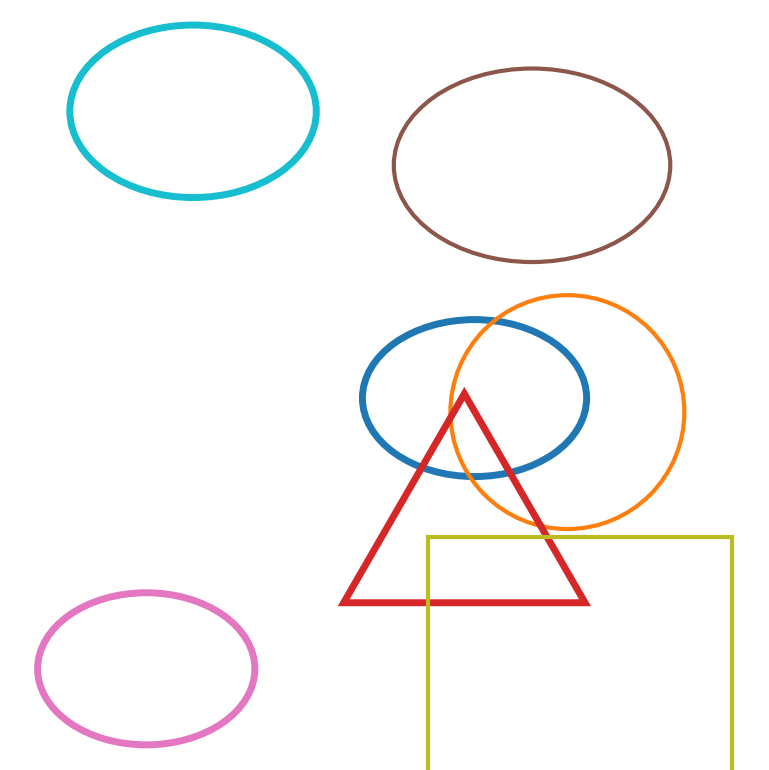[{"shape": "oval", "thickness": 2.5, "radius": 0.73, "center": [0.616, 0.483]}, {"shape": "circle", "thickness": 1.5, "radius": 0.76, "center": [0.737, 0.465]}, {"shape": "triangle", "thickness": 2.5, "radius": 0.9, "center": [0.603, 0.308]}, {"shape": "oval", "thickness": 1.5, "radius": 0.9, "center": [0.691, 0.785]}, {"shape": "oval", "thickness": 2.5, "radius": 0.71, "center": [0.19, 0.131]}, {"shape": "square", "thickness": 1.5, "radius": 0.99, "center": [0.753, 0.105]}, {"shape": "oval", "thickness": 2.5, "radius": 0.8, "center": [0.251, 0.855]}]